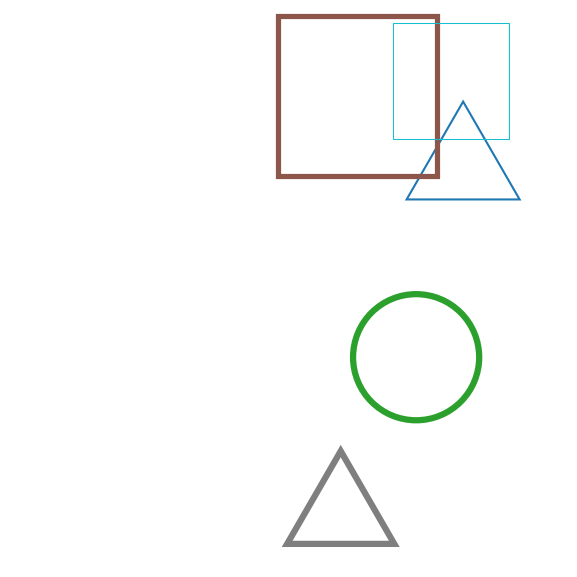[{"shape": "triangle", "thickness": 1, "radius": 0.56, "center": [0.802, 0.71]}, {"shape": "circle", "thickness": 3, "radius": 0.55, "center": [0.721, 0.381]}, {"shape": "square", "thickness": 2.5, "radius": 0.69, "center": [0.619, 0.833]}, {"shape": "triangle", "thickness": 3, "radius": 0.54, "center": [0.59, 0.111]}, {"shape": "square", "thickness": 0.5, "radius": 0.5, "center": [0.781, 0.859]}]